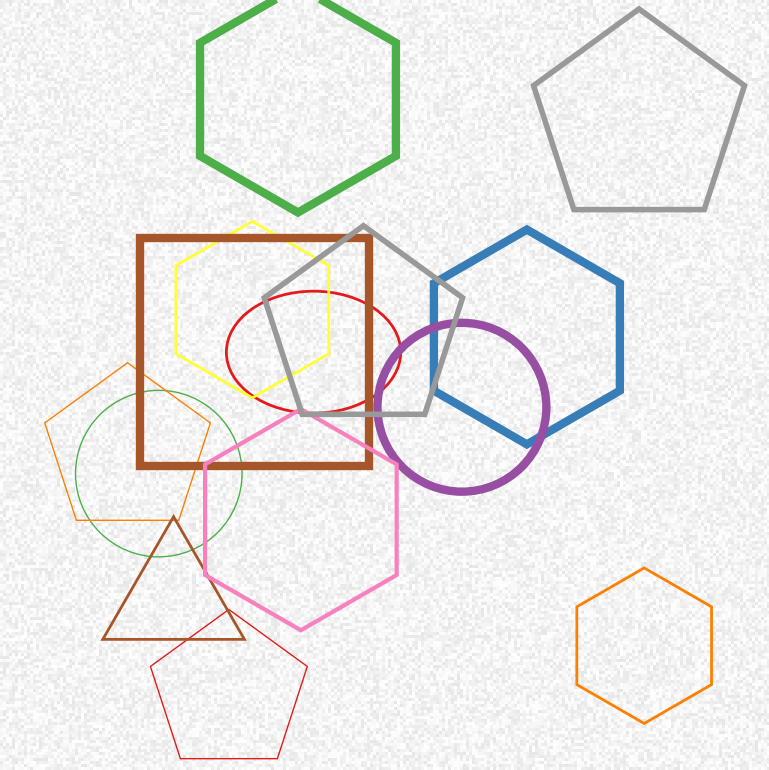[{"shape": "pentagon", "thickness": 0.5, "radius": 0.54, "center": [0.297, 0.101]}, {"shape": "oval", "thickness": 1, "radius": 0.57, "center": [0.407, 0.543]}, {"shape": "hexagon", "thickness": 3, "radius": 0.7, "center": [0.684, 0.562]}, {"shape": "hexagon", "thickness": 3, "radius": 0.73, "center": [0.387, 0.871]}, {"shape": "circle", "thickness": 0.5, "radius": 0.54, "center": [0.206, 0.385]}, {"shape": "circle", "thickness": 3, "radius": 0.55, "center": [0.6, 0.471]}, {"shape": "pentagon", "thickness": 0.5, "radius": 0.57, "center": [0.166, 0.416]}, {"shape": "hexagon", "thickness": 1, "radius": 0.51, "center": [0.837, 0.161]}, {"shape": "hexagon", "thickness": 1, "radius": 0.57, "center": [0.328, 0.598]}, {"shape": "square", "thickness": 3, "radius": 0.74, "center": [0.331, 0.542]}, {"shape": "triangle", "thickness": 1, "radius": 0.53, "center": [0.225, 0.223]}, {"shape": "hexagon", "thickness": 1.5, "radius": 0.72, "center": [0.391, 0.325]}, {"shape": "pentagon", "thickness": 2, "radius": 0.72, "center": [0.83, 0.844]}, {"shape": "pentagon", "thickness": 2, "radius": 0.68, "center": [0.472, 0.571]}]